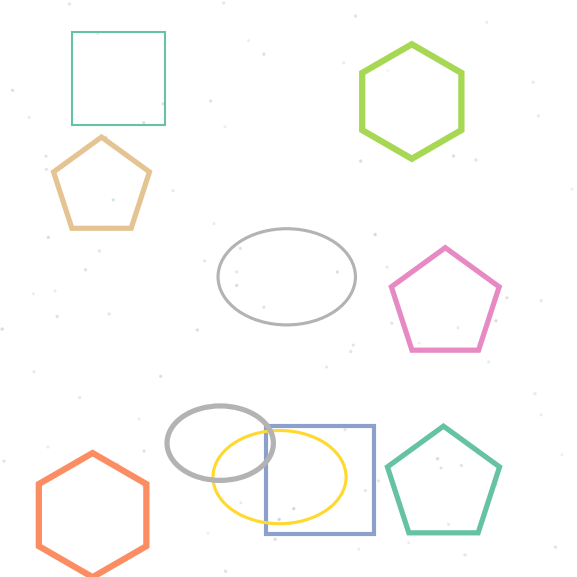[{"shape": "pentagon", "thickness": 2.5, "radius": 0.51, "center": [0.768, 0.159]}, {"shape": "square", "thickness": 1, "radius": 0.4, "center": [0.205, 0.863]}, {"shape": "hexagon", "thickness": 3, "radius": 0.54, "center": [0.16, 0.107]}, {"shape": "square", "thickness": 2, "radius": 0.47, "center": [0.554, 0.168]}, {"shape": "pentagon", "thickness": 2.5, "radius": 0.49, "center": [0.771, 0.472]}, {"shape": "hexagon", "thickness": 3, "radius": 0.5, "center": [0.713, 0.823]}, {"shape": "oval", "thickness": 1.5, "radius": 0.58, "center": [0.484, 0.173]}, {"shape": "pentagon", "thickness": 2.5, "radius": 0.44, "center": [0.176, 0.674]}, {"shape": "oval", "thickness": 2.5, "radius": 0.46, "center": [0.381, 0.232]}, {"shape": "oval", "thickness": 1.5, "radius": 0.59, "center": [0.497, 0.52]}]